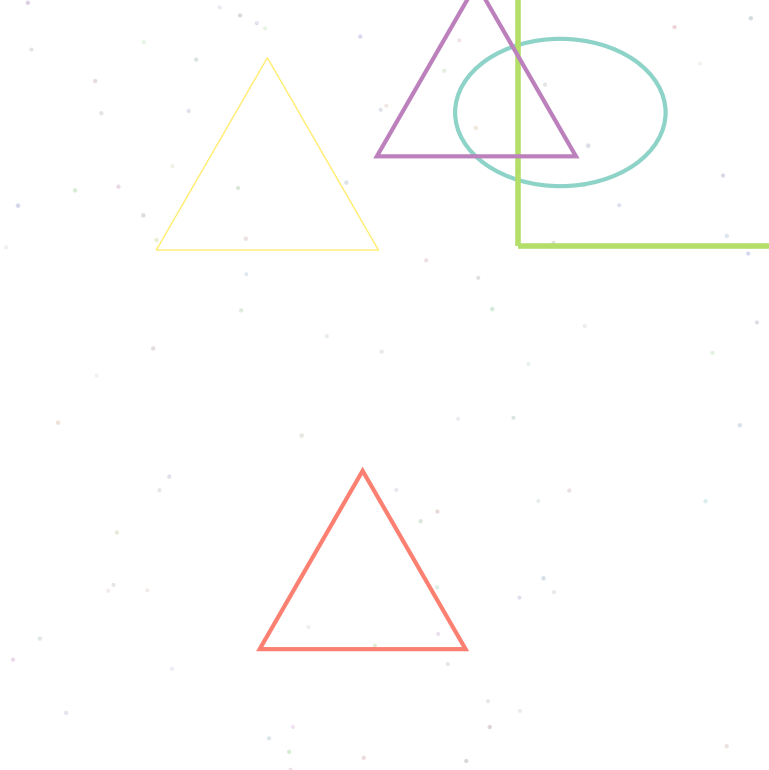[{"shape": "oval", "thickness": 1.5, "radius": 0.68, "center": [0.728, 0.854]}, {"shape": "triangle", "thickness": 1.5, "radius": 0.77, "center": [0.471, 0.234]}, {"shape": "square", "thickness": 2, "radius": 0.86, "center": [0.844, 0.852]}, {"shape": "triangle", "thickness": 1.5, "radius": 0.75, "center": [0.619, 0.872]}, {"shape": "triangle", "thickness": 0.5, "radius": 0.83, "center": [0.347, 0.758]}]